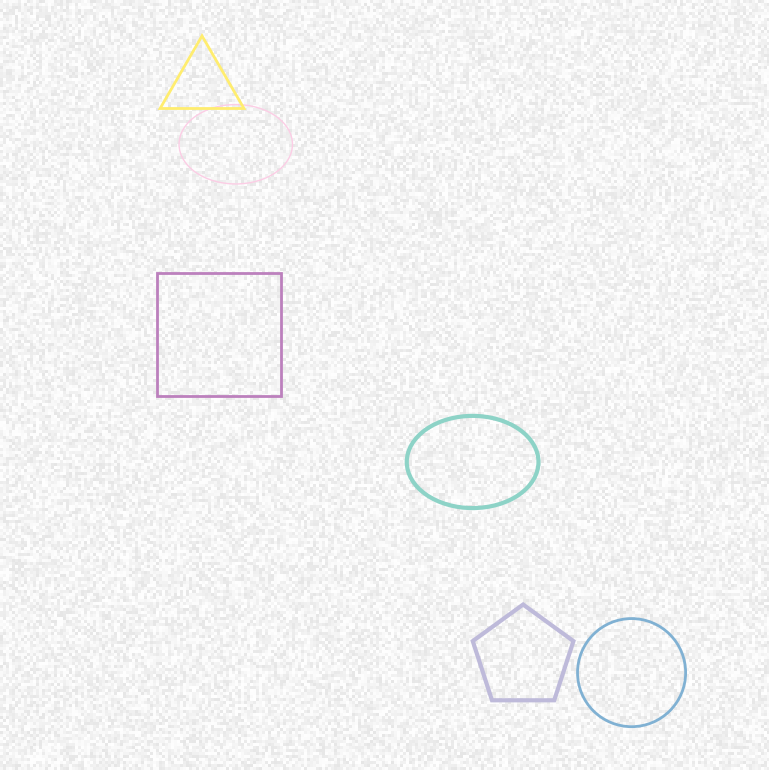[{"shape": "oval", "thickness": 1.5, "radius": 0.43, "center": [0.614, 0.4]}, {"shape": "pentagon", "thickness": 1.5, "radius": 0.34, "center": [0.679, 0.146]}, {"shape": "circle", "thickness": 1, "radius": 0.35, "center": [0.82, 0.126]}, {"shape": "oval", "thickness": 0.5, "radius": 0.37, "center": [0.306, 0.813]}, {"shape": "square", "thickness": 1, "radius": 0.4, "center": [0.284, 0.566]}, {"shape": "triangle", "thickness": 1, "radius": 0.31, "center": [0.262, 0.891]}]